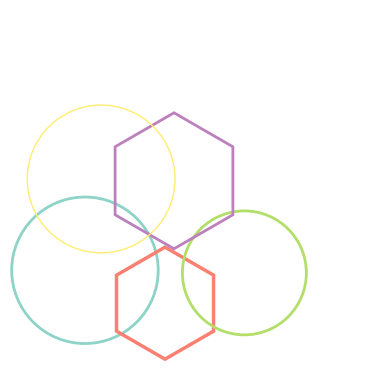[{"shape": "circle", "thickness": 2, "radius": 0.95, "center": [0.221, 0.298]}, {"shape": "hexagon", "thickness": 2.5, "radius": 0.73, "center": [0.429, 0.213]}, {"shape": "circle", "thickness": 2, "radius": 0.8, "center": [0.635, 0.291]}, {"shape": "hexagon", "thickness": 2, "radius": 0.88, "center": [0.452, 0.53]}, {"shape": "circle", "thickness": 1, "radius": 0.96, "center": [0.263, 0.535]}]